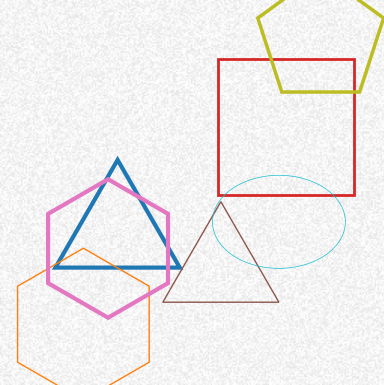[{"shape": "triangle", "thickness": 3, "radius": 0.93, "center": [0.305, 0.398]}, {"shape": "hexagon", "thickness": 1, "radius": 0.99, "center": [0.217, 0.158]}, {"shape": "square", "thickness": 2, "radius": 0.88, "center": [0.742, 0.671]}, {"shape": "triangle", "thickness": 1, "radius": 0.87, "center": [0.574, 0.302]}, {"shape": "hexagon", "thickness": 3, "radius": 0.9, "center": [0.281, 0.355]}, {"shape": "pentagon", "thickness": 2.5, "radius": 0.86, "center": [0.833, 0.9]}, {"shape": "oval", "thickness": 0.5, "radius": 0.86, "center": [0.724, 0.424]}]